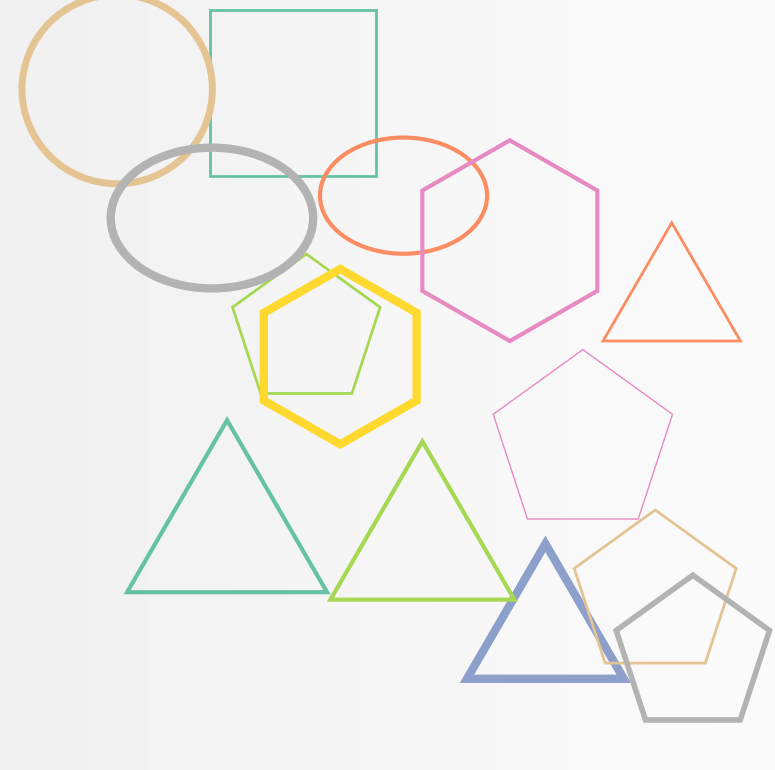[{"shape": "triangle", "thickness": 1.5, "radius": 0.74, "center": [0.293, 0.305]}, {"shape": "square", "thickness": 1, "radius": 0.54, "center": [0.378, 0.879]}, {"shape": "oval", "thickness": 1.5, "radius": 0.54, "center": [0.521, 0.746]}, {"shape": "triangle", "thickness": 1, "radius": 0.51, "center": [0.867, 0.608]}, {"shape": "triangle", "thickness": 3, "radius": 0.58, "center": [0.704, 0.177]}, {"shape": "pentagon", "thickness": 0.5, "radius": 0.61, "center": [0.752, 0.424]}, {"shape": "hexagon", "thickness": 1.5, "radius": 0.65, "center": [0.658, 0.687]}, {"shape": "pentagon", "thickness": 1, "radius": 0.5, "center": [0.395, 0.57]}, {"shape": "triangle", "thickness": 1.5, "radius": 0.69, "center": [0.545, 0.29]}, {"shape": "hexagon", "thickness": 3, "radius": 0.57, "center": [0.439, 0.537]}, {"shape": "circle", "thickness": 2.5, "radius": 0.61, "center": [0.151, 0.884]}, {"shape": "pentagon", "thickness": 1, "radius": 0.55, "center": [0.845, 0.228]}, {"shape": "pentagon", "thickness": 2, "radius": 0.52, "center": [0.894, 0.149]}, {"shape": "oval", "thickness": 3, "radius": 0.65, "center": [0.273, 0.717]}]